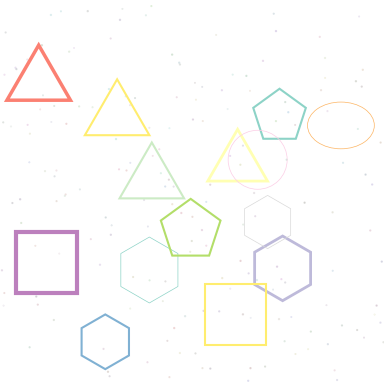[{"shape": "pentagon", "thickness": 1.5, "radius": 0.36, "center": [0.726, 0.698]}, {"shape": "hexagon", "thickness": 0.5, "radius": 0.43, "center": [0.388, 0.299]}, {"shape": "triangle", "thickness": 2, "radius": 0.45, "center": [0.617, 0.574]}, {"shape": "hexagon", "thickness": 2, "radius": 0.42, "center": [0.734, 0.303]}, {"shape": "triangle", "thickness": 2.5, "radius": 0.48, "center": [0.1, 0.787]}, {"shape": "hexagon", "thickness": 1.5, "radius": 0.36, "center": [0.273, 0.112]}, {"shape": "oval", "thickness": 0.5, "radius": 0.43, "center": [0.886, 0.674]}, {"shape": "pentagon", "thickness": 1.5, "radius": 0.41, "center": [0.495, 0.402]}, {"shape": "circle", "thickness": 0.5, "radius": 0.38, "center": [0.669, 0.585]}, {"shape": "hexagon", "thickness": 0.5, "radius": 0.35, "center": [0.695, 0.423]}, {"shape": "square", "thickness": 3, "radius": 0.4, "center": [0.121, 0.319]}, {"shape": "triangle", "thickness": 1.5, "radius": 0.48, "center": [0.394, 0.533]}, {"shape": "square", "thickness": 1.5, "radius": 0.4, "center": [0.612, 0.184]}, {"shape": "triangle", "thickness": 1.5, "radius": 0.48, "center": [0.304, 0.697]}]